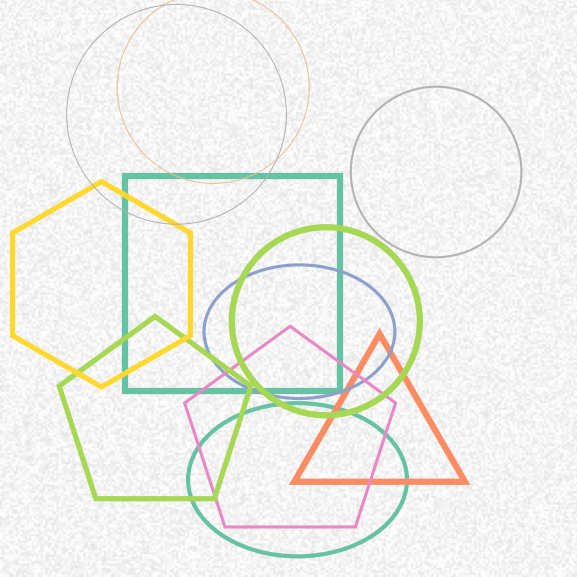[{"shape": "square", "thickness": 3, "radius": 0.93, "center": [0.402, 0.508]}, {"shape": "oval", "thickness": 2, "radius": 0.95, "center": [0.515, 0.168]}, {"shape": "triangle", "thickness": 3, "radius": 0.85, "center": [0.657, 0.25]}, {"shape": "oval", "thickness": 1.5, "radius": 0.83, "center": [0.519, 0.425]}, {"shape": "pentagon", "thickness": 1.5, "radius": 0.96, "center": [0.502, 0.242]}, {"shape": "pentagon", "thickness": 2.5, "radius": 0.87, "center": [0.268, 0.277]}, {"shape": "circle", "thickness": 3, "radius": 0.81, "center": [0.564, 0.443]}, {"shape": "hexagon", "thickness": 2.5, "radius": 0.89, "center": [0.176, 0.507]}, {"shape": "circle", "thickness": 0.5, "radius": 0.83, "center": [0.369, 0.848]}, {"shape": "circle", "thickness": 0.5, "radius": 0.95, "center": [0.306, 0.801]}, {"shape": "circle", "thickness": 1, "radius": 0.74, "center": [0.755, 0.701]}]